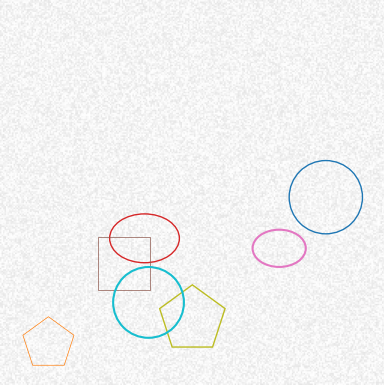[{"shape": "circle", "thickness": 1, "radius": 0.48, "center": [0.846, 0.488]}, {"shape": "pentagon", "thickness": 0.5, "radius": 0.35, "center": [0.126, 0.108]}, {"shape": "oval", "thickness": 1, "radius": 0.45, "center": [0.375, 0.381]}, {"shape": "square", "thickness": 0.5, "radius": 0.34, "center": [0.322, 0.316]}, {"shape": "oval", "thickness": 1.5, "radius": 0.35, "center": [0.725, 0.355]}, {"shape": "pentagon", "thickness": 1, "radius": 0.45, "center": [0.5, 0.171]}, {"shape": "circle", "thickness": 1.5, "radius": 0.46, "center": [0.386, 0.215]}]